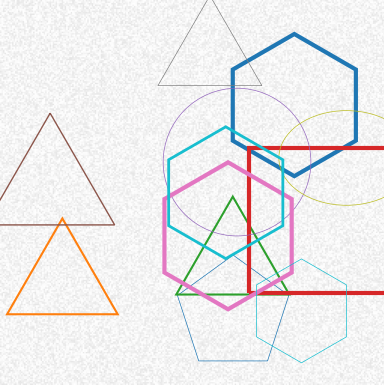[{"shape": "pentagon", "thickness": 0.5, "radius": 0.76, "center": [0.606, 0.186]}, {"shape": "hexagon", "thickness": 3, "radius": 0.92, "center": [0.764, 0.727]}, {"shape": "triangle", "thickness": 1.5, "radius": 0.83, "center": [0.162, 0.267]}, {"shape": "triangle", "thickness": 1.5, "radius": 0.85, "center": [0.605, 0.32]}, {"shape": "square", "thickness": 3, "radius": 0.94, "center": [0.836, 0.426]}, {"shape": "circle", "thickness": 0.5, "radius": 0.96, "center": [0.616, 0.579]}, {"shape": "triangle", "thickness": 1, "radius": 0.97, "center": [0.13, 0.513]}, {"shape": "hexagon", "thickness": 3, "radius": 0.95, "center": [0.592, 0.388]}, {"shape": "triangle", "thickness": 0.5, "radius": 0.78, "center": [0.545, 0.856]}, {"shape": "oval", "thickness": 0.5, "radius": 0.88, "center": [0.9, 0.59]}, {"shape": "hexagon", "thickness": 0.5, "radius": 0.67, "center": [0.783, 0.193]}, {"shape": "hexagon", "thickness": 2, "radius": 0.86, "center": [0.586, 0.499]}]